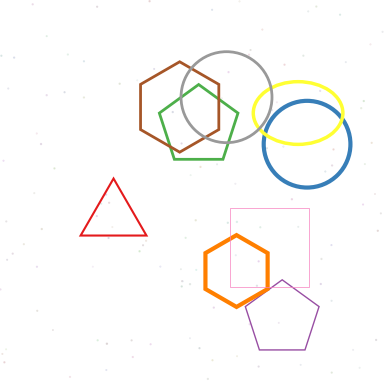[{"shape": "triangle", "thickness": 1.5, "radius": 0.49, "center": [0.295, 0.438]}, {"shape": "circle", "thickness": 3, "radius": 0.56, "center": [0.798, 0.625]}, {"shape": "pentagon", "thickness": 2, "radius": 0.54, "center": [0.516, 0.673]}, {"shape": "pentagon", "thickness": 1, "radius": 0.5, "center": [0.733, 0.173]}, {"shape": "hexagon", "thickness": 3, "radius": 0.47, "center": [0.614, 0.296]}, {"shape": "oval", "thickness": 2.5, "radius": 0.58, "center": [0.774, 0.706]}, {"shape": "hexagon", "thickness": 2, "radius": 0.59, "center": [0.467, 0.722]}, {"shape": "square", "thickness": 0.5, "radius": 0.52, "center": [0.701, 0.357]}, {"shape": "circle", "thickness": 2, "radius": 0.59, "center": [0.588, 0.748]}]